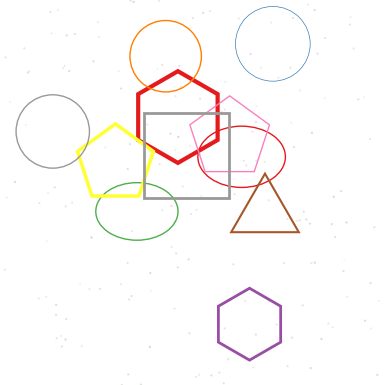[{"shape": "oval", "thickness": 1, "radius": 0.57, "center": [0.628, 0.593]}, {"shape": "hexagon", "thickness": 3, "radius": 0.6, "center": [0.462, 0.696]}, {"shape": "circle", "thickness": 0.5, "radius": 0.49, "center": [0.709, 0.886]}, {"shape": "oval", "thickness": 1, "radius": 0.53, "center": [0.356, 0.451]}, {"shape": "hexagon", "thickness": 2, "radius": 0.47, "center": [0.648, 0.158]}, {"shape": "circle", "thickness": 1, "radius": 0.46, "center": [0.43, 0.854]}, {"shape": "pentagon", "thickness": 2.5, "radius": 0.52, "center": [0.3, 0.575]}, {"shape": "triangle", "thickness": 1.5, "radius": 0.51, "center": [0.688, 0.448]}, {"shape": "pentagon", "thickness": 1, "radius": 0.54, "center": [0.597, 0.642]}, {"shape": "square", "thickness": 2, "radius": 0.55, "center": [0.483, 0.597]}, {"shape": "circle", "thickness": 1, "radius": 0.48, "center": [0.137, 0.659]}]